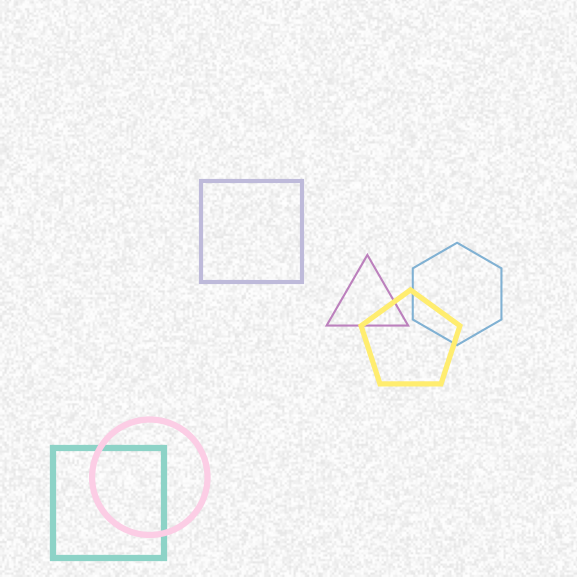[{"shape": "square", "thickness": 3, "radius": 0.48, "center": [0.188, 0.128]}, {"shape": "square", "thickness": 2, "radius": 0.44, "center": [0.436, 0.598]}, {"shape": "hexagon", "thickness": 1, "radius": 0.44, "center": [0.792, 0.49]}, {"shape": "circle", "thickness": 3, "radius": 0.5, "center": [0.259, 0.173]}, {"shape": "triangle", "thickness": 1, "radius": 0.41, "center": [0.636, 0.476]}, {"shape": "pentagon", "thickness": 2.5, "radius": 0.45, "center": [0.711, 0.407]}]